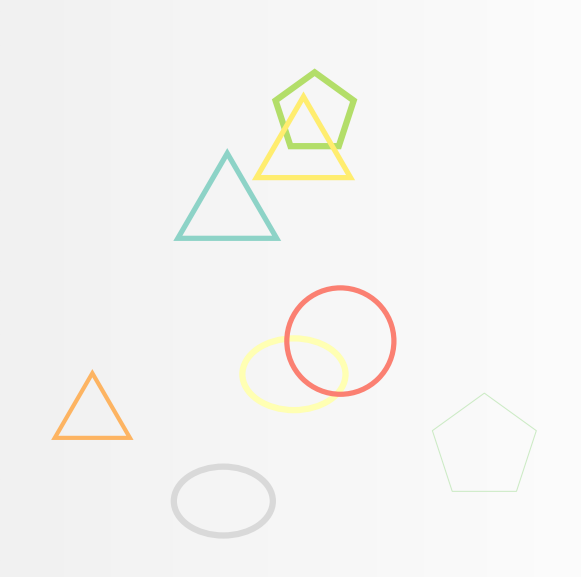[{"shape": "triangle", "thickness": 2.5, "radius": 0.49, "center": [0.391, 0.636]}, {"shape": "oval", "thickness": 3, "radius": 0.44, "center": [0.506, 0.351]}, {"shape": "circle", "thickness": 2.5, "radius": 0.46, "center": [0.586, 0.409]}, {"shape": "triangle", "thickness": 2, "radius": 0.37, "center": [0.159, 0.278]}, {"shape": "pentagon", "thickness": 3, "radius": 0.35, "center": [0.541, 0.803]}, {"shape": "oval", "thickness": 3, "radius": 0.43, "center": [0.384, 0.131]}, {"shape": "pentagon", "thickness": 0.5, "radius": 0.47, "center": [0.833, 0.224]}, {"shape": "triangle", "thickness": 2.5, "radius": 0.47, "center": [0.522, 0.738]}]